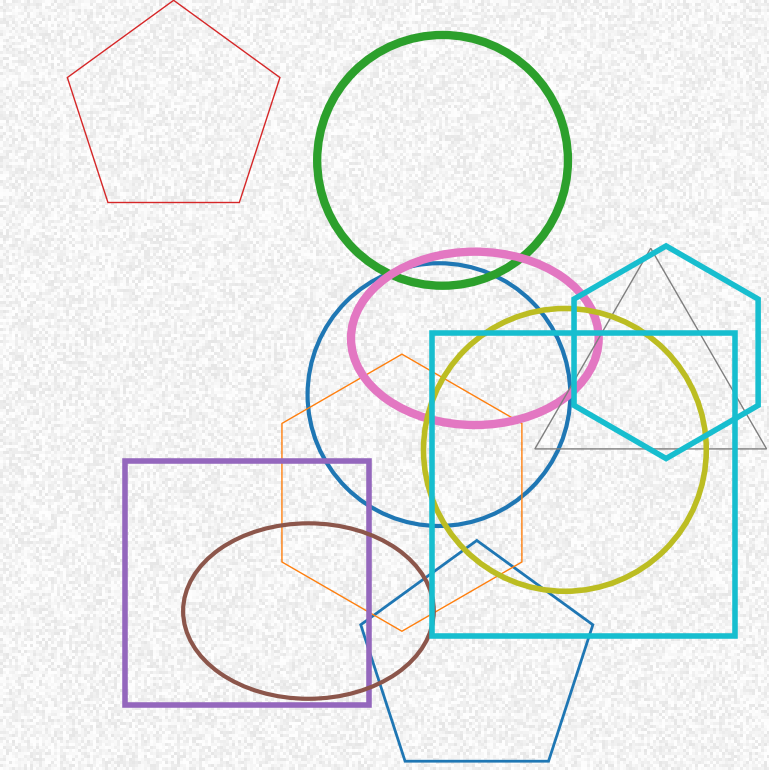[{"shape": "circle", "thickness": 1.5, "radius": 0.85, "center": [0.57, 0.488]}, {"shape": "pentagon", "thickness": 1, "radius": 0.79, "center": [0.619, 0.14]}, {"shape": "hexagon", "thickness": 0.5, "radius": 0.9, "center": [0.522, 0.36]}, {"shape": "circle", "thickness": 3, "radius": 0.81, "center": [0.575, 0.792]}, {"shape": "pentagon", "thickness": 0.5, "radius": 0.73, "center": [0.226, 0.854]}, {"shape": "square", "thickness": 2, "radius": 0.79, "center": [0.321, 0.243]}, {"shape": "oval", "thickness": 1.5, "radius": 0.81, "center": [0.401, 0.206]}, {"shape": "oval", "thickness": 3, "radius": 0.8, "center": [0.617, 0.561]}, {"shape": "triangle", "thickness": 0.5, "radius": 0.87, "center": [0.845, 0.504]}, {"shape": "circle", "thickness": 2, "radius": 0.92, "center": [0.734, 0.416]}, {"shape": "hexagon", "thickness": 2, "radius": 0.69, "center": [0.865, 0.543]}, {"shape": "square", "thickness": 2, "radius": 0.98, "center": [0.758, 0.371]}]